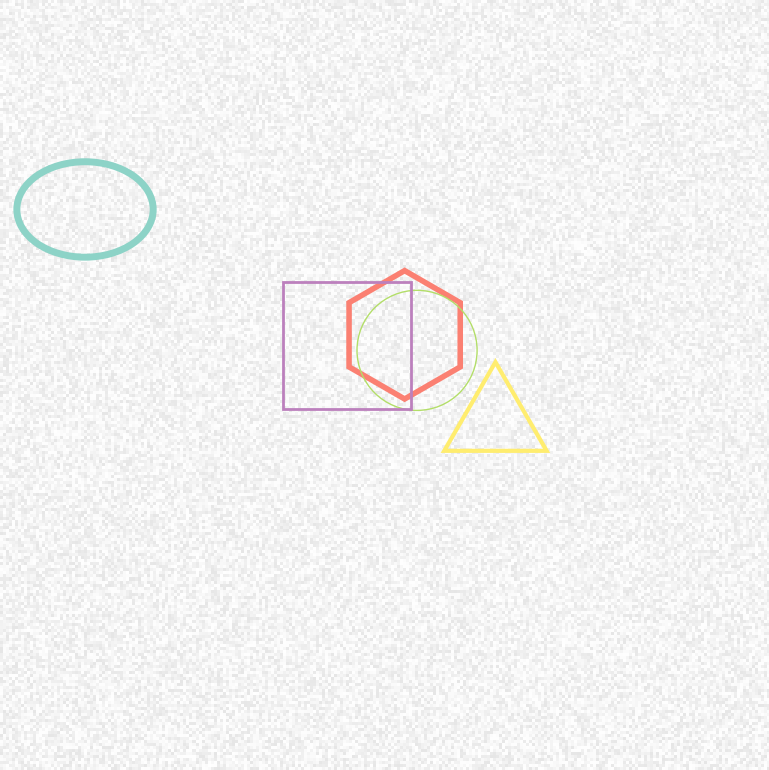[{"shape": "oval", "thickness": 2.5, "radius": 0.44, "center": [0.11, 0.728]}, {"shape": "hexagon", "thickness": 2, "radius": 0.42, "center": [0.526, 0.565]}, {"shape": "circle", "thickness": 0.5, "radius": 0.39, "center": [0.542, 0.545]}, {"shape": "square", "thickness": 1, "radius": 0.41, "center": [0.451, 0.552]}, {"shape": "triangle", "thickness": 1.5, "radius": 0.38, "center": [0.643, 0.453]}]